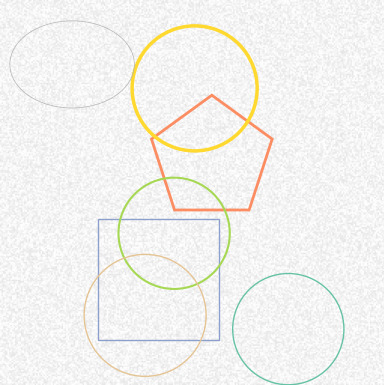[{"shape": "circle", "thickness": 1, "radius": 0.72, "center": [0.749, 0.145]}, {"shape": "pentagon", "thickness": 2, "radius": 0.82, "center": [0.55, 0.588]}, {"shape": "square", "thickness": 1, "radius": 0.78, "center": [0.412, 0.274]}, {"shape": "circle", "thickness": 1.5, "radius": 0.72, "center": [0.452, 0.394]}, {"shape": "circle", "thickness": 2.5, "radius": 0.81, "center": [0.506, 0.77]}, {"shape": "circle", "thickness": 1, "radius": 0.79, "center": [0.377, 0.181]}, {"shape": "oval", "thickness": 0.5, "radius": 0.81, "center": [0.187, 0.833]}]